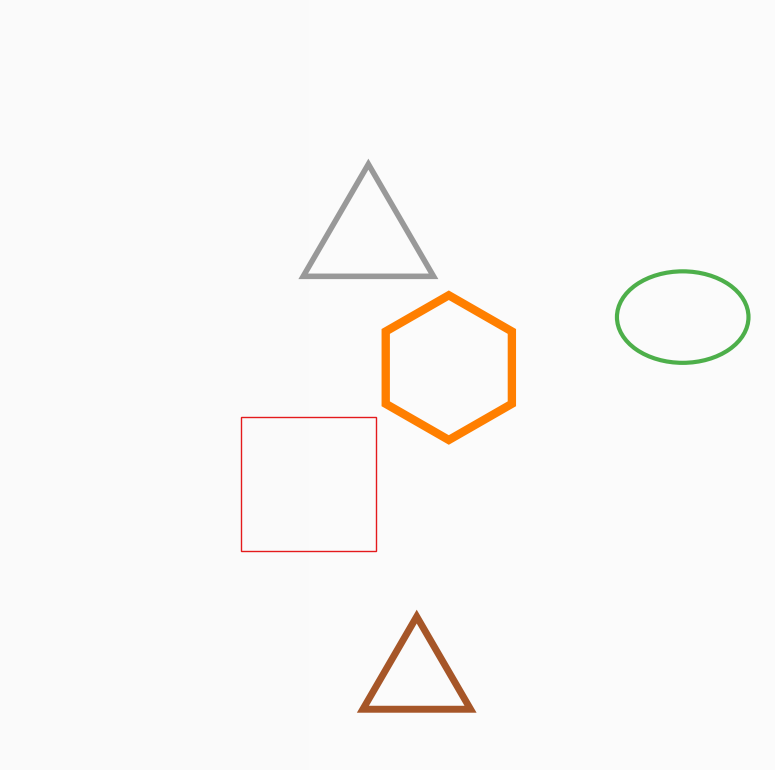[{"shape": "square", "thickness": 0.5, "radius": 0.44, "center": [0.398, 0.372]}, {"shape": "oval", "thickness": 1.5, "radius": 0.42, "center": [0.881, 0.588]}, {"shape": "hexagon", "thickness": 3, "radius": 0.47, "center": [0.579, 0.523]}, {"shape": "triangle", "thickness": 2.5, "radius": 0.4, "center": [0.538, 0.119]}, {"shape": "triangle", "thickness": 2, "radius": 0.49, "center": [0.475, 0.69]}]